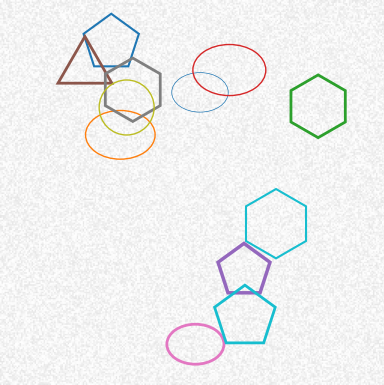[{"shape": "pentagon", "thickness": 1.5, "radius": 0.38, "center": [0.289, 0.889]}, {"shape": "oval", "thickness": 0.5, "radius": 0.37, "center": [0.519, 0.76]}, {"shape": "oval", "thickness": 1, "radius": 0.45, "center": [0.313, 0.65]}, {"shape": "hexagon", "thickness": 2, "radius": 0.41, "center": [0.826, 0.724]}, {"shape": "oval", "thickness": 1, "radius": 0.47, "center": [0.596, 0.818]}, {"shape": "pentagon", "thickness": 2.5, "radius": 0.35, "center": [0.634, 0.297]}, {"shape": "triangle", "thickness": 2, "radius": 0.4, "center": [0.221, 0.824]}, {"shape": "oval", "thickness": 2, "radius": 0.37, "center": [0.508, 0.106]}, {"shape": "hexagon", "thickness": 2, "radius": 0.41, "center": [0.345, 0.767]}, {"shape": "circle", "thickness": 1, "radius": 0.36, "center": [0.329, 0.721]}, {"shape": "hexagon", "thickness": 1.5, "radius": 0.45, "center": [0.717, 0.419]}, {"shape": "pentagon", "thickness": 2, "radius": 0.41, "center": [0.636, 0.176]}]